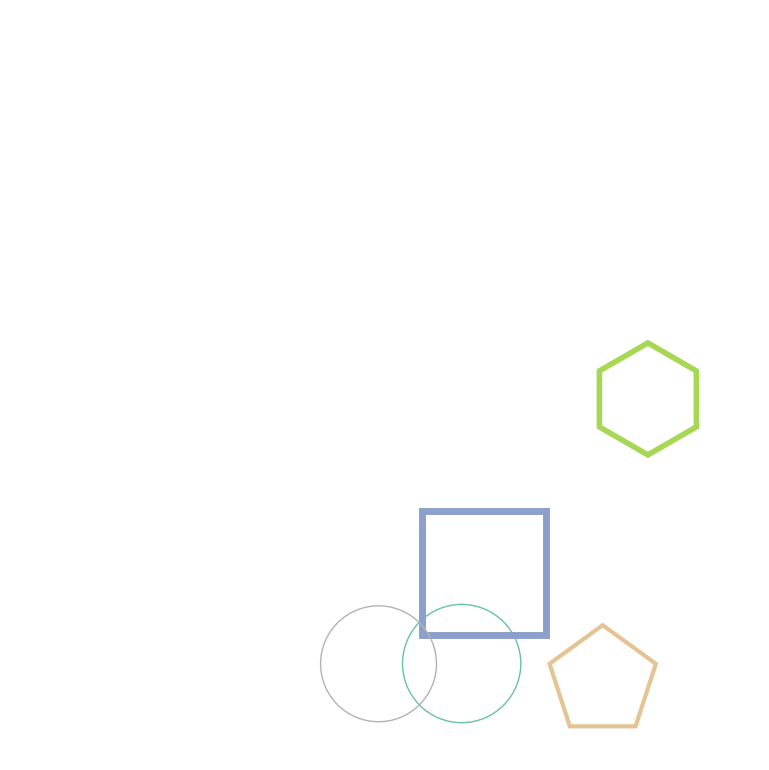[{"shape": "circle", "thickness": 0.5, "radius": 0.38, "center": [0.6, 0.138]}, {"shape": "square", "thickness": 2.5, "radius": 0.4, "center": [0.629, 0.256]}, {"shape": "hexagon", "thickness": 2, "radius": 0.36, "center": [0.841, 0.482]}, {"shape": "pentagon", "thickness": 1.5, "radius": 0.36, "center": [0.783, 0.115]}, {"shape": "circle", "thickness": 0.5, "radius": 0.38, "center": [0.492, 0.138]}]